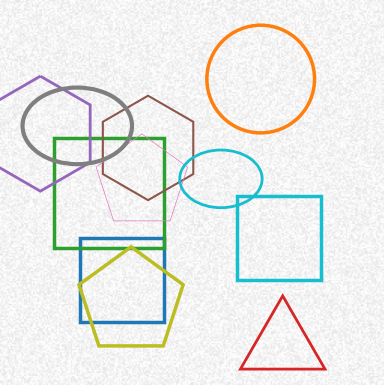[{"shape": "square", "thickness": 2.5, "radius": 0.55, "center": [0.317, 0.273]}, {"shape": "circle", "thickness": 2.5, "radius": 0.7, "center": [0.677, 0.795]}, {"shape": "square", "thickness": 2.5, "radius": 0.72, "center": [0.283, 0.498]}, {"shape": "triangle", "thickness": 2, "radius": 0.63, "center": [0.734, 0.105]}, {"shape": "hexagon", "thickness": 2, "radius": 0.75, "center": [0.105, 0.653]}, {"shape": "hexagon", "thickness": 1.5, "radius": 0.68, "center": [0.385, 0.616]}, {"shape": "pentagon", "thickness": 0.5, "radius": 0.62, "center": [0.368, 0.527]}, {"shape": "oval", "thickness": 3, "radius": 0.71, "center": [0.201, 0.673]}, {"shape": "pentagon", "thickness": 2.5, "radius": 0.71, "center": [0.34, 0.217]}, {"shape": "oval", "thickness": 2, "radius": 0.54, "center": [0.574, 0.535]}, {"shape": "square", "thickness": 2.5, "radius": 0.54, "center": [0.725, 0.381]}]